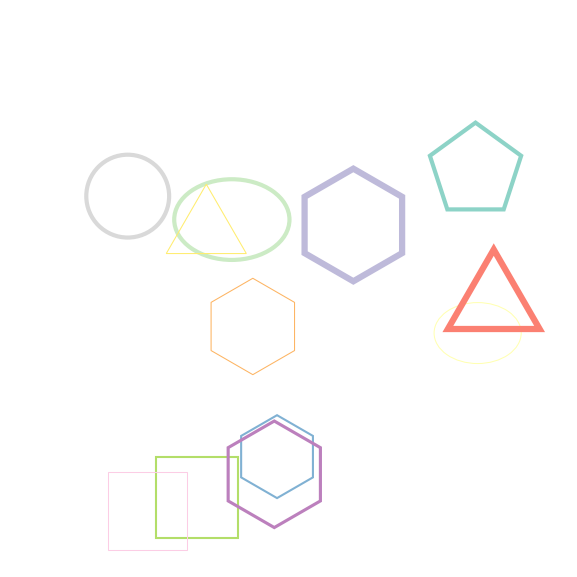[{"shape": "pentagon", "thickness": 2, "radius": 0.42, "center": [0.823, 0.704]}, {"shape": "oval", "thickness": 0.5, "radius": 0.38, "center": [0.827, 0.422]}, {"shape": "hexagon", "thickness": 3, "radius": 0.49, "center": [0.612, 0.61]}, {"shape": "triangle", "thickness": 3, "radius": 0.46, "center": [0.855, 0.475]}, {"shape": "hexagon", "thickness": 1, "radius": 0.36, "center": [0.48, 0.208]}, {"shape": "hexagon", "thickness": 0.5, "radius": 0.42, "center": [0.438, 0.434]}, {"shape": "square", "thickness": 1, "radius": 0.35, "center": [0.341, 0.137]}, {"shape": "square", "thickness": 0.5, "radius": 0.34, "center": [0.255, 0.114]}, {"shape": "circle", "thickness": 2, "radius": 0.36, "center": [0.221, 0.66]}, {"shape": "hexagon", "thickness": 1.5, "radius": 0.46, "center": [0.475, 0.178]}, {"shape": "oval", "thickness": 2, "radius": 0.5, "center": [0.401, 0.619]}, {"shape": "triangle", "thickness": 0.5, "radius": 0.4, "center": [0.357, 0.6]}]